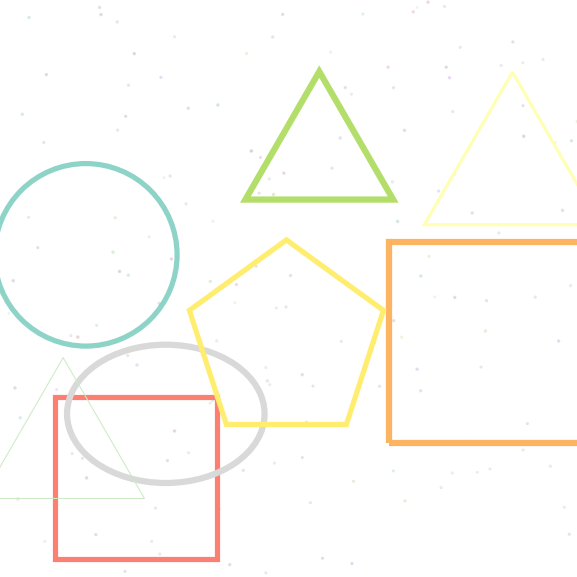[{"shape": "circle", "thickness": 2.5, "radius": 0.79, "center": [0.149, 0.558]}, {"shape": "triangle", "thickness": 1.5, "radius": 0.88, "center": [0.887, 0.698]}, {"shape": "square", "thickness": 2.5, "radius": 0.7, "center": [0.235, 0.172]}, {"shape": "square", "thickness": 3, "radius": 0.87, "center": [0.848, 0.406]}, {"shape": "triangle", "thickness": 3, "radius": 0.74, "center": [0.553, 0.727]}, {"shape": "oval", "thickness": 3, "radius": 0.86, "center": [0.287, 0.283]}, {"shape": "triangle", "thickness": 0.5, "radius": 0.81, "center": [0.109, 0.217]}, {"shape": "pentagon", "thickness": 2.5, "radius": 0.88, "center": [0.496, 0.407]}]